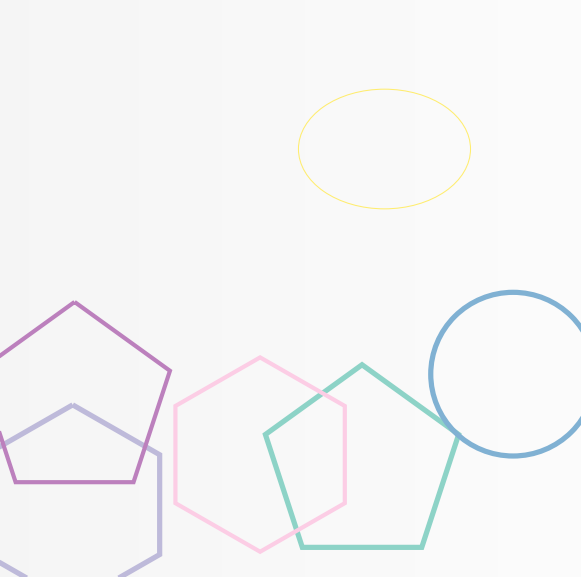[{"shape": "pentagon", "thickness": 2.5, "radius": 0.87, "center": [0.623, 0.193]}, {"shape": "hexagon", "thickness": 2.5, "radius": 0.86, "center": [0.125, 0.125]}, {"shape": "circle", "thickness": 2.5, "radius": 0.71, "center": [0.883, 0.351]}, {"shape": "hexagon", "thickness": 2, "radius": 0.84, "center": [0.448, 0.212]}, {"shape": "pentagon", "thickness": 2, "radius": 0.86, "center": [0.128, 0.304]}, {"shape": "oval", "thickness": 0.5, "radius": 0.74, "center": [0.661, 0.741]}]